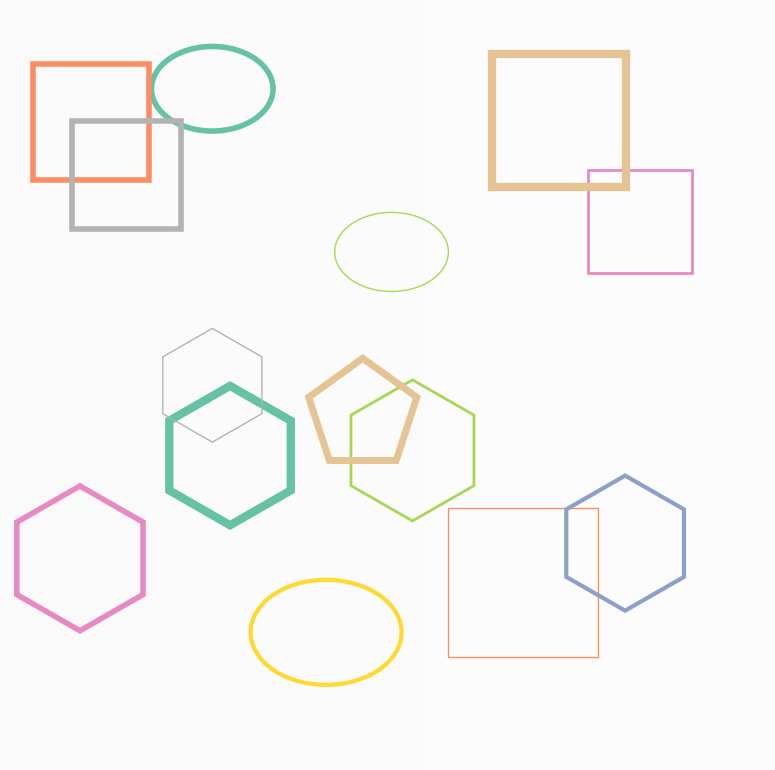[{"shape": "hexagon", "thickness": 3, "radius": 0.45, "center": [0.297, 0.408]}, {"shape": "oval", "thickness": 2, "radius": 0.39, "center": [0.274, 0.885]}, {"shape": "square", "thickness": 2, "radius": 0.37, "center": [0.118, 0.841]}, {"shape": "square", "thickness": 0.5, "radius": 0.48, "center": [0.675, 0.244]}, {"shape": "hexagon", "thickness": 1.5, "radius": 0.44, "center": [0.807, 0.295]}, {"shape": "hexagon", "thickness": 2, "radius": 0.47, "center": [0.103, 0.275]}, {"shape": "square", "thickness": 1, "radius": 0.34, "center": [0.826, 0.712]}, {"shape": "oval", "thickness": 0.5, "radius": 0.37, "center": [0.505, 0.673]}, {"shape": "hexagon", "thickness": 1, "radius": 0.46, "center": [0.532, 0.415]}, {"shape": "oval", "thickness": 1.5, "radius": 0.49, "center": [0.421, 0.179]}, {"shape": "pentagon", "thickness": 2.5, "radius": 0.37, "center": [0.468, 0.461]}, {"shape": "square", "thickness": 3, "radius": 0.43, "center": [0.721, 0.843]}, {"shape": "square", "thickness": 2, "radius": 0.35, "center": [0.163, 0.773]}, {"shape": "hexagon", "thickness": 0.5, "radius": 0.37, "center": [0.274, 0.5]}]